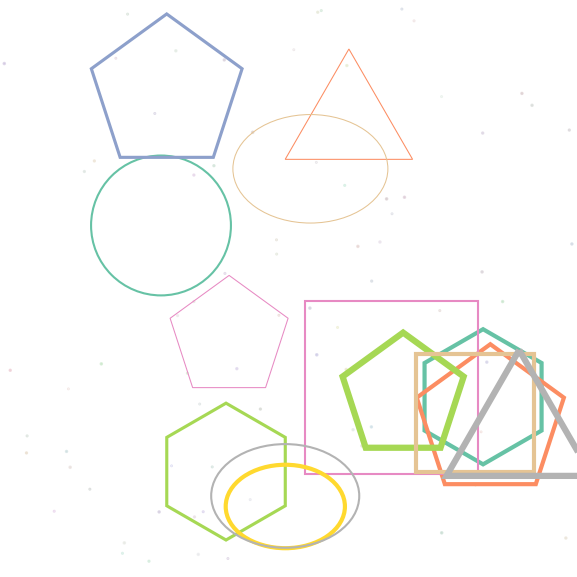[{"shape": "hexagon", "thickness": 2, "radius": 0.58, "center": [0.836, 0.312]}, {"shape": "circle", "thickness": 1, "radius": 0.61, "center": [0.279, 0.609]}, {"shape": "pentagon", "thickness": 2, "radius": 0.67, "center": [0.849, 0.269]}, {"shape": "triangle", "thickness": 0.5, "radius": 0.64, "center": [0.604, 0.787]}, {"shape": "pentagon", "thickness": 1.5, "radius": 0.69, "center": [0.289, 0.838]}, {"shape": "square", "thickness": 1, "radius": 0.75, "center": [0.678, 0.328]}, {"shape": "pentagon", "thickness": 0.5, "radius": 0.54, "center": [0.397, 0.415]}, {"shape": "hexagon", "thickness": 1.5, "radius": 0.59, "center": [0.391, 0.183]}, {"shape": "pentagon", "thickness": 3, "radius": 0.55, "center": [0.698, 0.313]}, {"shape": "oval", "thickness": 2, "radius": 0.52, "center": [0.494, 0.122]}, {"shape": "oval", "thickness": 0.5, "radius": 0.67, "center": [0.537, 0.707]}, {"shape": "square", "thickness": 2, "radius": 0.51, "center": [0.822, 0.284]}, {"shape": "triangle", "thickness": 3, "radius": 0.73, "center": [0.899, 0.248]}, {"shape": "oval", "thickness": 1, "radius": 0.64, "center": [0.494, 0.14]}]